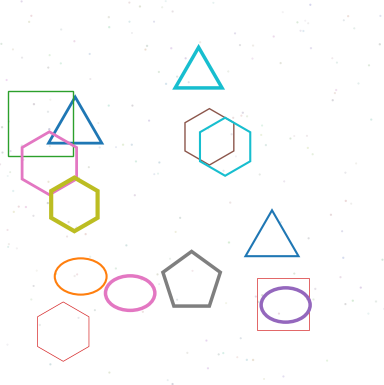[{"shape": "triangle", "thickness": 2, "radius": 0.4, "center": [0.195, 0.668]}, {"shape": "triangle", "thickness": 1.5, "radius": 0.4, "center": [0.706, 0.374]}, {"shape": "oval", "thickness": 1.5, "radius": 0.34, "center": [0.21, 0.282]}, {"shape": "square", "thickness": 1, "radius": 0.42, "center": [0.105, 0.678]}, {"shape": "hexagon", "thickness": 0.5, "radius": 0.39, "center": [0.164, 0.139]}, {"shape": "square", "thickness": 0.5, "radius": 0.34, "center": [0.735, 0.211]}, {"shape": "oval", "thickness": 2.5, "radius": 0.32, "center": [0.742, 0.208]}, {"shape": "hexagon", "thickness": 1, "radius": 0.37, "center": [0.544, 0.645]}, {"shape": "hexagon", "thickness": 2, "radius": 0.41, "center": [0.128, 0.576]}, {"shape": "oval", "thickness": 2.5, "radius": 0.32, "center": [0.338, 0.239]}, {"shape": "pentagon", "thickness": 2.5, "radius": 0.39, "center": [0.498, 0.268]}, {"shape": "hexagon", "thickness": 3, "radius": 0.35, "center": [0.193, 0.469]}, {"shape": "hexagon", "thickness": 1.5, "radius": 0.38, "center": [0.585, 0.619]}, {"shape": "triangle", "thickness": 2.5, "radius": 0.35, "center": [0.516, 0.807]}]